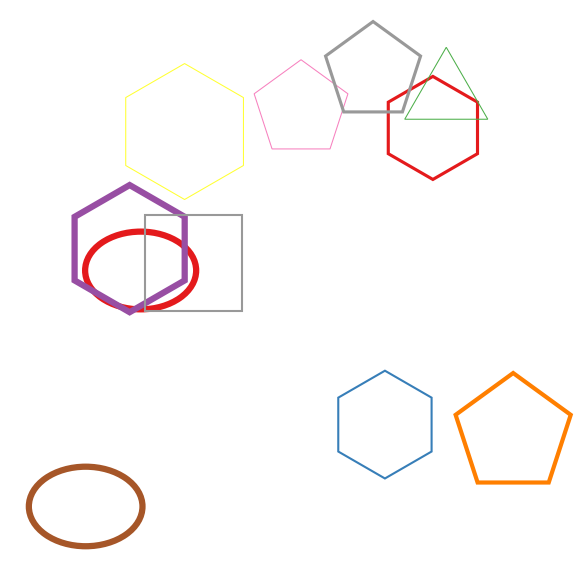[{"shape": "hexagon", "thickness": 1.5, "radius": 0.45, "center": [0.75, 0.778]}, {"shape": "oval", "thickness": 3, "radius": 0.48, "center": [0.244, 0.531]}, {"shape": "hexagon", "thickness": 1, "radius": 0.47, "center": [0.667, 0.264]}, {"shape": "triangle", "thickness": 0.5, "radius": 0.42, "center": [0.773, 0.834]}, {"shape": "hexagon", "thickness": 3, "radius": 0.55, "center": [0.224, 0.569]}, {"shape": "pentagon", "thickness": 2, "radius": 0.52, "center": [0.889, 0.248]}, {"shape": "hexagon", "thickness": 0.5, "radius": 0.59, "center": [0.32, 0.771]}, {"shape": "oval", "thickness": 3, "radius": 0.49, "center": [0.148, 0.122]}, {"shape": "pentagon", "thickness": 0.5, "radius": 0.43, "center": [0.521, 0.81]}, {"shape": "square", "thickness": 1, "radius": 0.42, "center": [0.335, 0.544]}, {"shape": "pentagon", "thickness": 1.5, "radius": 0.43, "center": [0.646, 0.875]}]